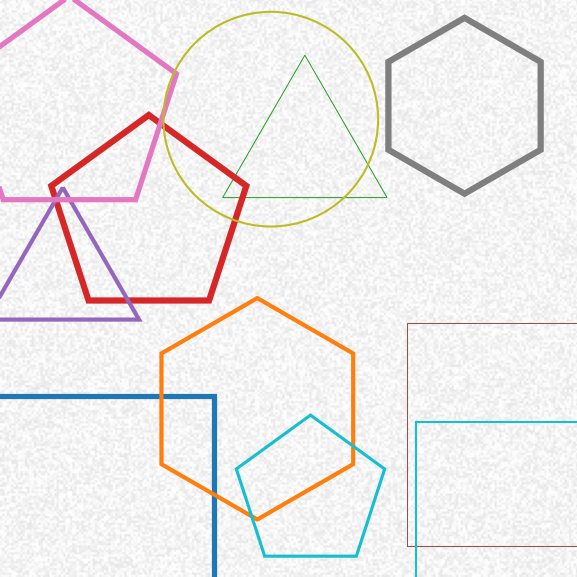[{"shape": "square", "thickness": 2.5, "radius": 0.95, "center": [0.181, 0.124]}, {"shape": "hexagon", "thickness": 2, "radius": 0.96, "center": [0.446, 0.291]}, {"shape": "triangle", "thickness": 0.5, "radius": 0.82, "center": [0.528, 0.739]}, {"shape": "pentagon", "thickness": 3, "radius": 0.89, "center": [0.258, 0.622]}, {"shape": "triangle", "thickness": 2, "radius": 0.76, "center": [0.109, 0.522]}, {"shape": "square", "thickness": 0.5, "radius": 0.96, "center": [0.897, 0.247]}, {"shape": "pentagon", "thickness": 2.5, "radius": 0.97, "center": [0.12, 0.811]}, {"shape": "hexagon", "thickness": 3, "radius": 0.76, "center": [0.804, 0.816]}, {"shape": "circle", "thickness": 1, "radius": 0.93, "center": [0.469, 0.793]}, {"shape": "square", "thickness": 1, "radius": 0.74, "center": [0.867, 0.121]}, {"shape": "pentagon", "thickness": 1.5, "radius": 0.68, "center": [0.538, 0.145]}]